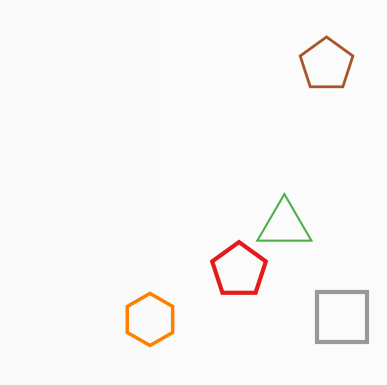[{"shape": "pentagon", "thickness": 3, "radius": 0.36, "center": [0.617, 0.298]}, {"shape": "triangle", "thickness": 1.5, "radius": 0.4, "center": [0.734, 0.415]}, {"shape": "hexagon", "thickness": 2.5, "radius": 0.34, "center": [0.387, 0.17]}, {"shape": "pentagon", "thickness": 2, "radius": 0.36, "center": [0.843, 0.832]}, {"shape": "square", "thickness": 3, "radius": 0.32, "center": [0.883, 0.176]}]